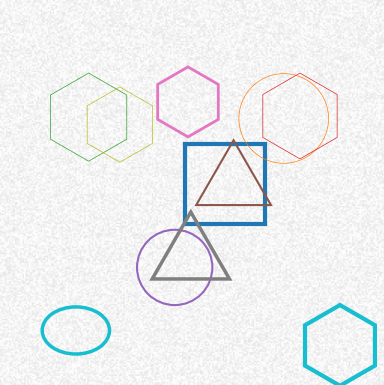[{"shape": "square", "thickness": 3, "radius": 0.52, "center": [0.584, 0.522]}, {"shape": "circle", "thickness": 0.5, "radius": 0.58, "center": [0.737, 0.692]}, {"shape": "hexagon", "thickness": 0.5, "radius": 0.57, "center": [0.23, 0.696]}, {"shape": "hexagon", "thickness": 0.5, "radius": 0.56, "center": [0.779, 0.699]}, {"shape": "circle", "thickness": 1.5, "radius": 0.49, "center": [0.454, 0.305]}, {"shape": "triangle", "thickness": 1.5, "radius": 0.56, "center": [0.607, 0.523]}, {"shape": "hexagon", "thickness": 2, "radius": 0.45, "center": [0.488, 0.735]}, {"shape": "triangle", "thickness": 2.5, "radius": 0.58, "center": [0.496, 0.333]}, {"shape": "hexagon", "thickness": 0.5, "radius": 0.49, "center": [0.311, 0.676]}, {"shape": "hexagon", "thickness": 3, "radius": 0.52, "center": [0.883, 0.103]}, {"shape": "oval", "thickness": 2.5, "radius": 0.44, "center": [0.197, 0.142]}]